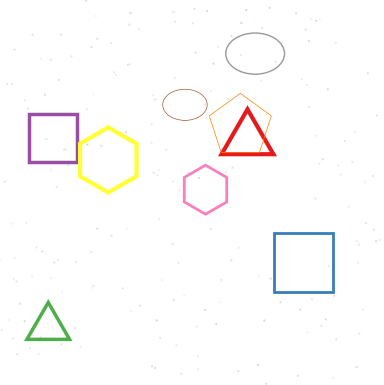[{"shape": "triangle", "thickness": 3, "radius": 0.39, "center": [0.643, 0.638]}, {"shape": "square", "thickness": 2, "radius": 0.38, "center": [0.788, 0.319]}, {"shape": "triangle", "thickness": 2.5, "radius": 0.32, "center": [0.125, 0.15]}, {"shape": "square", "thickness": 2.5, "radius": 0.31, "center": [0.138, 0.641]}, {"shape": "pentagon", "thickness": 0.5, "radius": 0.42, "center": [0.624, 0.673]}, {"shape": "hexagon", "thickness": 3, "radius": 0.42, "center": [0.281, 0.585]}, {"shape": "oval", "thickness": 0.5, "radius": 0.29, "center": [0.48, 0.728]}, {"shape": "hexagon", "thickness": 2, "radius": 0.32, "center": [0.534, 0.507]}, {"shape": "oval", "thickness": 1, "radius": 0.38, "center": [0.663, 0.861]}]